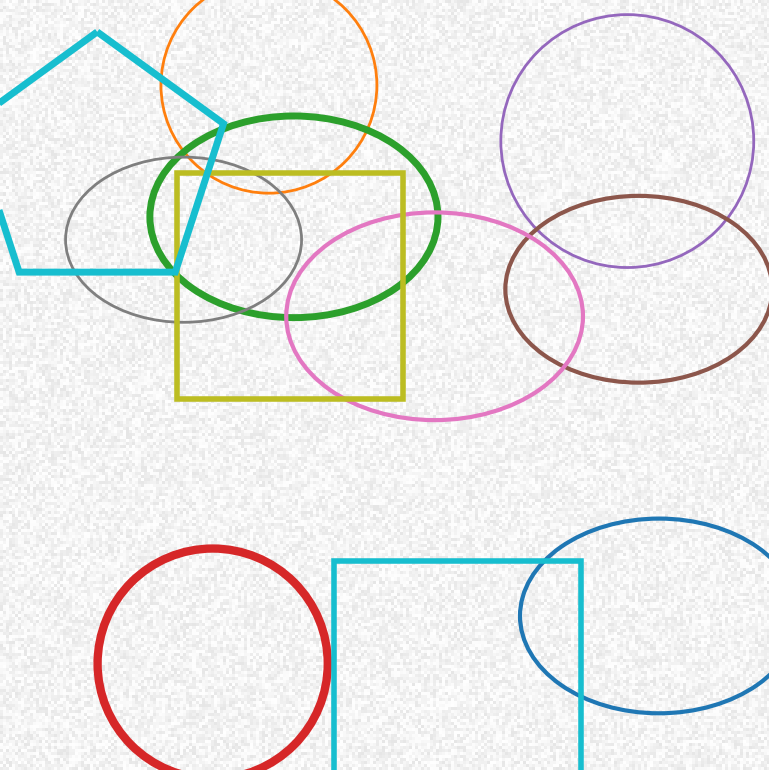[{"shape": "oval", "thickness": 1.5, "radius": 0.9, "center": [0.856, 0.2]}, {"shape": "circle", "thickness": 1, "radius": 0.7, "center": [0.349, 0.889]}, {"shape": "oval", "thickness": 2.5, "radius": 0.94, "center": [0.382, 0.718]}, {"shape": "circle", "thickness": 3, "radius": 0.75, "center": [0.276, 0.138]}, {"shape": "circle", "thickness": 1, "radius": 0.82, "center": [0.815, 0.817]}, {"shape": "oval", "thickness": 1.5, "radius": 0.87, "center": [0.83, 0.624]}, {"shape": "oval", "thickness": 1.5, "radius": 0.96, "center": [0.564, 0.589]}, {"shape": "oval", "thickness": 1, "radius": 0.77, "center": [0.238, 0.689]}, {"shape": "square", "thickness": 2, "radius": 0.73, "center": [0.377, 0.629]}, {"shape": "square", "thickness": 2, "radius": 0.8, "center": [0.594, 0.111]}, {"shape": "pentagon", "thickness": 2.5, "radius": 0.86, "center": [0.126, 0.786]}]